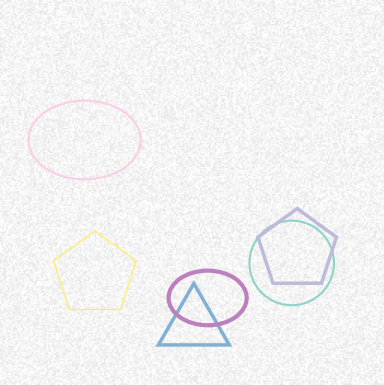[{"shape": "circle", "thickness": 1.5, "radius": 0.55, "center": [0.758, 0.317]}, {"shape": "pentagon", "thickness": 2.5, "radius": 0.54, "center": [0.772, 0.351]}, {"shape": "triangle", "thickness": 2.5, "radius": 0.53, "center": [0.503, 0.157]}, {"shape": "oval", "thickness": 1.5, "radius": 0.73, "center": [0.22, 0.636]}, {"shape": "oval", "thickness": 3, "radius": 0.51, "center": [0.539, 0.226]}, {"shape": "pentagon", "thickness": 1, "radius": 0.56, "center": [0.246, 0.288]}]